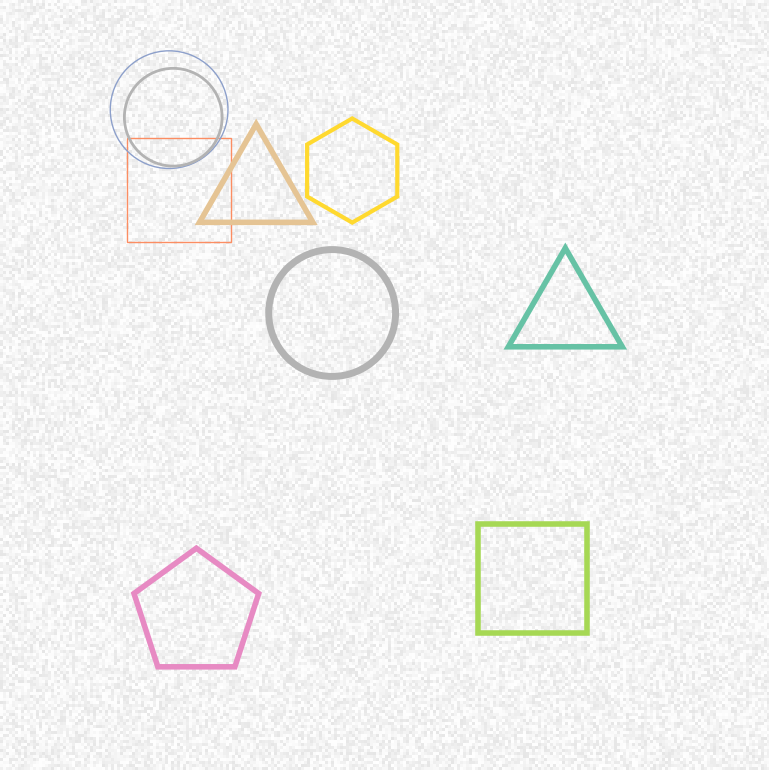[{"shape": "triangle", "thickness": 2, "radius": 0.43, "center": [0.734, 0.592]}, {"shape": "square", "thickness": 0.5, "radius": 0.34, "center": [0.233, 0.753]}, {"shape": "circle", "thickness": 0.5, "radius": 0.38, "center": [0.22, 0.858]}, {"shape": "pentagon", "thickness": 2, "radius": 0.43, "center": [0.255, 0.203]}, {"shape": "square", "thickness": 2, "radius": 0.35, "center": [0.692, 0.249]}, {"shape": "hexagon", "thickness": 1.5, "radius": 0.34, "center": [0.457, 0.779]}, {"shape": "triangle", "thickness": 2, "radius": 0.43, "center": [0.333, 0.754]}, {"shape": "circle", "thickness": 1, "radius": 0.32, "center": [0.225, 0.848]}, {"shape": "circle", "thickness": 2.5, "radius": 0.41, "center": [0.431, 0.593]}]